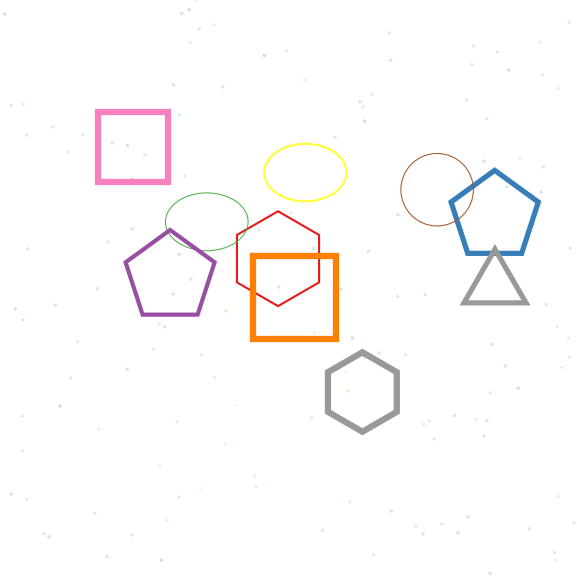[{"shape": "hexagon", "thickness": 1, "radius": 0.41, "center": [0.481, 0.551]}, {"shape": "pentagon", "thickness": 2.5, "radius": 0.4, "center": [0.857, 0.625]}, {"shape": "oval", "thickness": 0.5, "radius": 0.36, "center": [0.358, 0.615]}, {"shape": "pentagon", "thickness": 2, "radius": 0.41, "center": [0.295, 0.52]}, {"shape": "square", "thickness": 3, "radius": 0.36, "center": [0.51, 0.484]}, {"shape": "oval", "thickness": 1, "radius": 0.36, "center": [0.529, 0.7]}, {"shape": "circle", "thickness": 0.5, "radius": 0.31, "center": [0.757, 0.671]}, {"shape": "square", "thickness": 3, "radius": 0.3, "center": [0.231, 0.745]}, {"shape": "hexagon", "thickness": 3, "radius": 0.34, "center": [0.628, 0.32]}, {"shape": "triangle", "thickness": 2.5, "radius": 0.31, "center": [0.857, 0.506]}]